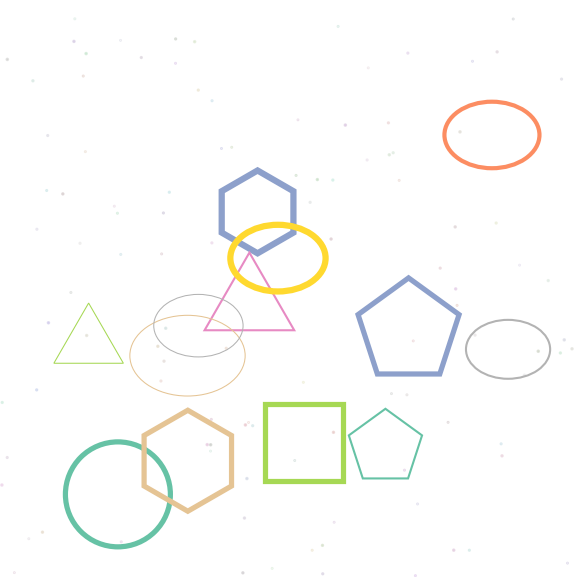[{"shape": "circle", "thickness": 2.5, "radius": 0.45, "center": [0.204, 0.143]}, {"shape": "pentagon", "thickness": 1, "radius": 0.33, "center": [0.667, 0.225]}, {"shape": "oval", "thickness": 2, "radius": 0.41, "center": [0.852, 0.765]}, {"shape": "pentagon", "thickness": 2.5, "radius": 0.46, "center": [0.707, 0.426]}, {"shape": "hexagon", "thickness": 3, "radius": 0.36, "center": [0.446, 0.632]}, {"shape": "triangle", "thickness": 1, "radius": 0.45, "center": [0.432, 0.472]}, {"shape": "square", "thickness": 2.5, "radius": 0.34, "center": [0.527, 0.233]}, {"shape": "triangle", "thickness": 0.5, "radius": 0.35, "center": [0.153, 0.405]}, {"shape": "oval", "thickness": 3, "radius": 0.41, "center": [0.481, 0.552]}, {"shape": "oval", "thickness": 0.5, "radius": 0.5, "center": [0.325, 0.383]}, {"shape": "hexagon", "thickness": 2.5, "radius": 0.44, "center": [0.325, 0.201]}, {"shape": "oval", "thickness": 0.5, "radius": 0.39, "center": [0.344, 0.435]}, {"shape": "oval", "thickness": 1, "radius": 0.36, "center": [0.88, 0.394]}]